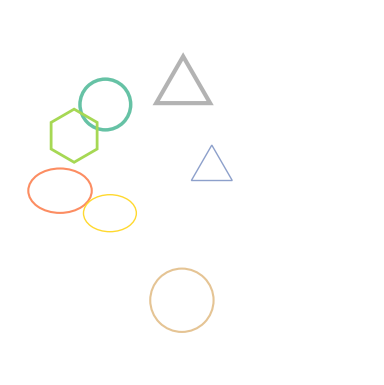[{"shape": "circle", "thickness": 2.5, "radius": 0.33, "center": [0.274, 0.729]}, {"shape": "oval", "thickness": 1.5, "radius": 0.41, "center": [0.156, 0.505]}, {"shape": "triangle", "thickness": 1, "radius": 0.31, "center": [0.55, 0.562]}, {"shape": "hexagon", "thickness": 2, "radius": 0.34, "center": [0.193, 0.648]}, {"shape": "oval", "thickness": 1, "radius": 0.34, "center": [0.285, 0.446]}, {"shape": "circle", "thickness": 1.5, "radius": 0.41, "center": [0.472, 0.22]}, {"shape": "triangle", "thickness": 3, "radius": 0.4, "center": [0.476, 0.773]}]